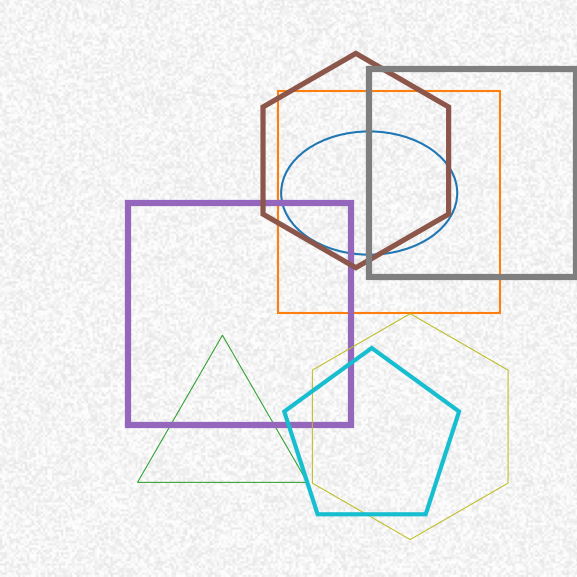[{"shape": "oval", "thickness": 1, "radius": 0.76, "center": [0.639, 0.665]}, {"shape": "square", "thickness": 1, "radius": 0.96, "center": [0.673, 0.649]}, {"shape": "triangle", "thickness": 0.5, "radius": 0.85, "center": [0.385, 0.249]}, {"shape": "square", "thickness": 3, "radius": 0.96, "center": [0.415, 0.456]}, {"shape": "hexagon", "thickness": 2.5, "radius": 0.93, "center": [0.616, 0.721]}, {"shape": "square", "thickness": 3, "radius": 0.9, "center": [0.819, 0.699]}, {"shape": "hexagon", "thickness": 0.5, "radius": 0.98, "center": [0.71, 0.26]}, {"shape": "pentagon", "thickness": 2, "radius": 0.8, "center": [0.644, 0.237]}]